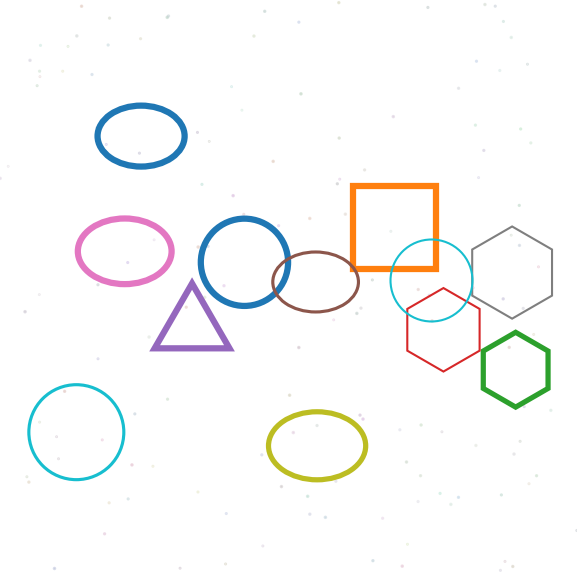[{"shape": "oval", "thickness": 3, "radius": 0.38, "center": [0.244, 0.763]}, {"shape": "circle", "thickness": 3, "radius": 0.38, "center": [0.423, 0.545]}, {"shape": "square", "thickness": 3, "radius": 0.36, "center": [0.683, 0.606]}, {"shape": "hexagon", "thickness": 2.5, "radius": 0.32, "center": [0.893, 0.359]}, {"shape": "hexagon", "thickness": 1, "radius": 0.36, "center": [0.768, 0.428]}, {"shape": "triangle", "thickness": 3, "radius": 0.37, "center": [0.333, 0.433]}, {"shape": "oval", "thickness": 1.5, "radius": 0.37, "center": [0.547, 0.511]}, {"shape": "oval", "thickness": 3, "radius": 0.41, "center": [0.216, 0.564]}, {"shape": "hexagon", "thickness": 1, "radius": 0.4, "center": [0.887, 0.527]}, {"shape": "oval", "thickness": 2.5, "radius": 0.42, "center": [0.549, 0.227]}, {"shape": "circle", "thickness": 1.5, "radius": 0.41, "center": [0.132, 0.251]}, {"shape": "circle", "thickness": 1, "radius": 0.35, "center": [0.747, 0.513]}]